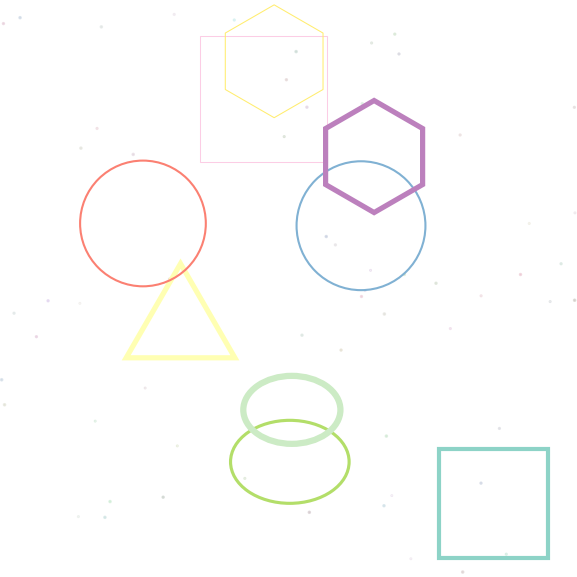[{"shape": "square", "thickness": 2, "radius": 0.47, "center": [0.854, 0.127]}, {"shape": "triangle", "thickness": 2.5, "radius": 0.54, "center": [0.313, 0.434]}, {"shape": "circle", "thickness": 1, "radius": 0.54, "center": [0.248, 0.612]}, {"shape": "circle", "thickness": 1, "radius": 0.56, "center": [0.625, 0.608]}, {"shape": "oval", "thickness": 1.5, "radius": 0.51, "center": [0.502, 0.199]}, {"shape": "square", "thickness": 0.5, "radius": 0.55, "center": [0.456, 0.828]}, {"shape": "hexagon", "thickness": 2.5, "radius": 0.48, "center": [0.648, 0.728]}, {"shape": "oval", "thickness": 3, "radius": 0.42, "center": [0.505, 0.289]}, {"shape": "hexagon", "thickness": 0.5, "radius": 0.49, "center": [0.475, 0.893]}]